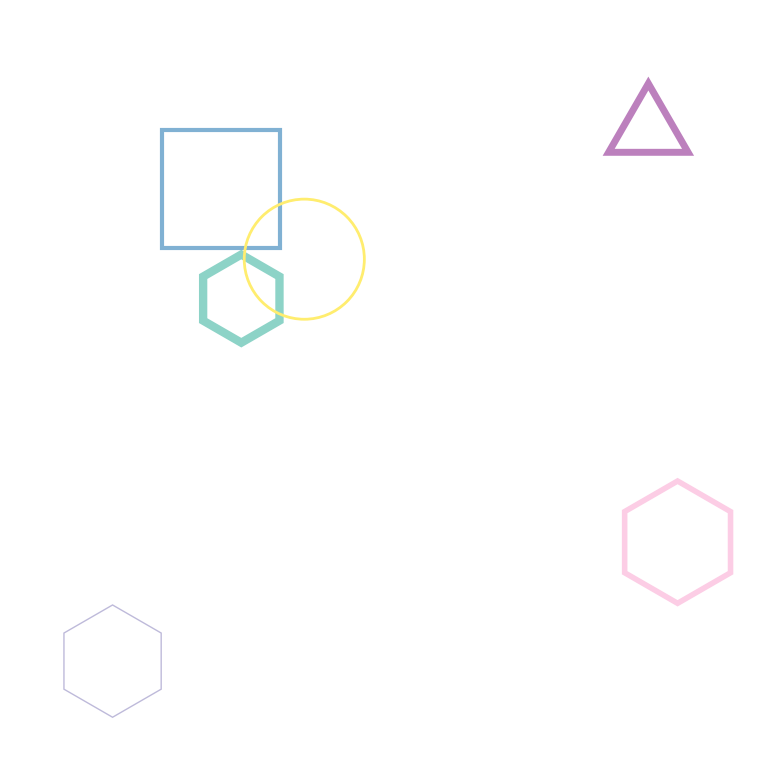[{"shape": "hexagon", "thickness": 3, "radius": 0.29, "center": [0.313, 0.612]}, {"shape": "hexagon", "thickness": 0.5, "radius": 0.36, "center": [0.146, 0.141]}, {"shape": "square", "thickness": 1.5, "radius": 0.38, "center": [0.287, 0.755]}, {"shape": "hexagon", "thickness": 2, "radius": 0.4, "center": [0.88, 0.296]}, {"shape": "triangle", "thickness": 2.5, "radius": 0.3, "center": [0.842, 0.832]}, {"shape": "circle", "thickness": 1, "radius": 0.39, "center": [0.395, 0.663]}]